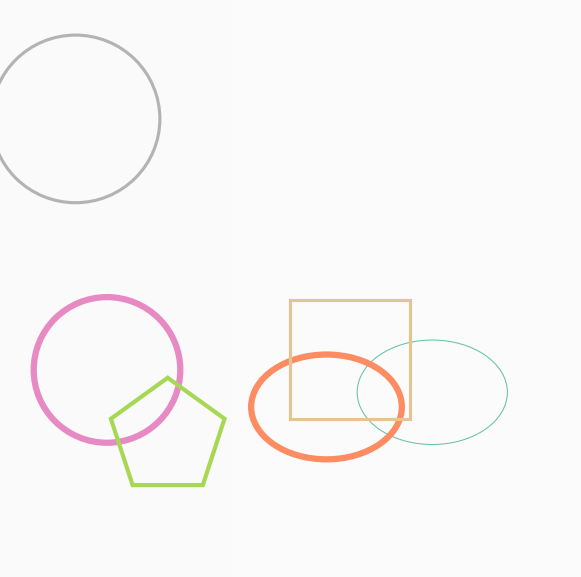[{"shape": "oval", "thickness": 0.5, "radius": 0.65, "center": [0.744, 0.32]}, {"shape": "oval", "thickness": 3, "radius": 0.65, "center": [0.562, 0.294]}, {"shape": "circle", "thickness": 3, "radius": 0.63, "center": [0.184, 0.359]}, {"shape": "pentagon", "thickness": 2, "radius": 0.51, "center": [0.289, 0.242]}, {"shape": "square", "thickness": 1.5, "radius": 0.51, "center": [0.602, 0.376]}, {"shape": "circle", "thickness": 1.5, "radius": 0.73, "center": [0.13, 0.793]}]